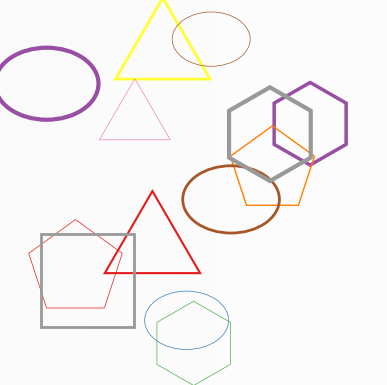[{"shape": "pentagon", "thickness": 0.5, "radius": 0.63, "center": [0.195, 0.303]}, {"shape": "triangle", "thickness": 1.5, "radius": 0.71, "center": [0.393, 0.362]}, {"shape": "oval", "thickness": 0.5, "radius": 0.54, "center": [0.482, 0.168]}, {"shape": "hexagon", "thickness": 0.5, "radius": 0.55, "center": [0.5, 0.108]}, {"shape": "oval", "thickness": 3, "radius": 0.67, "center": [0.121, 0.783]}, {"shape": "hexagon", "thickness": 2.5, "radius": 0.54, "center": [0.8, 0.679]}, {"shape": "pentagon", "thickness": 1, "radius": 0.57, "center": [0.703, 0.559]}, {"shape": "triangle", "thickness": 2, "radius": 0.7, "center": [0.42, 0.865]}, {"shape": "oval", "thickness": 2, "radius": 0.62, "center": [0.596, 0.482]}, {"shape": "oval", "thickness": 0.5, "radius": 0.5, "center": [0.545, 0.898]}, {"shape": "triangle", "thickness": 0.5, "radius": 0.53, "center": [0.348, 0.69]}, {"shape": "hexagon", "thickness": 3, "radius": 0.61, "center": [0.697, 0.652]}, {"shape": "square", "thickness": 2, "radius": 0.6, "center": [0.226, 0.271]}]